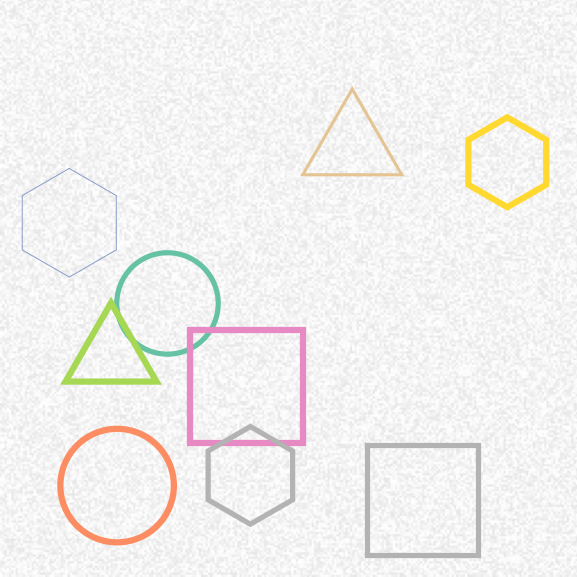[{"shape": "circle", "thickness": 2.5, "radius": 0.44, "center": [0.29, 0.474]}, {"shape": "circle", "thickness": 3, "radius": 0.49, "center": [0.203, 0.158]}, {"shape": "hexagon", "thickness": 0.5, "radius": 0.47, "center": [0.12, 0.613]}, {"shape": "square", "thickness": 3, "radius": 0.49, "center": [0.427, 0.33]}, {"shape": "triangle", "thickness": 3, "radius": 0.45, "center": [0.192, 0.384]}, {"shape": "hexagon", "thickness": 3, "radius": 0.39, "center": [0.878, 0.718]}, {"shape": "triangle", "thickness": 1.5, "radius": 0.49, "center": [0.61, 0.746]}, {"shape": "hexagon", "thickness": 2.5, "radius": 0.42, "center": [0.434, 0.176]}, {"shape": "square", "thickness": 2.5, "radius": 0.48, "center": [0.731, 0.133]}]